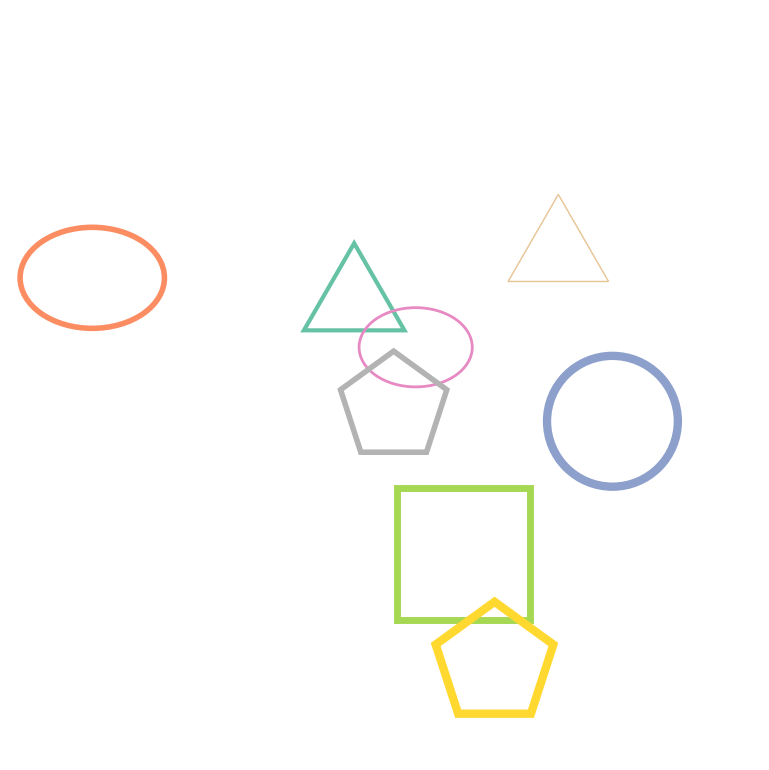[{"shape": "triangle", "thickness": 1.5, "radius": 0.38, "center": [0.46, 0.609]}, {"shape": "oval", "thickness": 2, "radius": 0.47, "center": [0.12, 0.639]}, {"shape": "circle", "thickness": 3, "radius": 0.42, "center": [0.795, 0.453]}, {"shape": "oval", "thickness": 1, "radius": 0.37, "center": [0.54, 0.549]}, {"shape": "square", "thickness": 2.5, "radius": 0.43, "center": [0.602, 0.28]}, {"shape": "pentagon", "thickness": 3, "radius": 0.4, "center": [0.642, 0.138]}, {"shape": "triangle", "thickness": 0.5, "radius": 0.38, "center": [0.725, 0.672]}, {"shape": "pentagon", "thickness": 2, "radius": 0.36, "center": [0.511, 0.471]}]